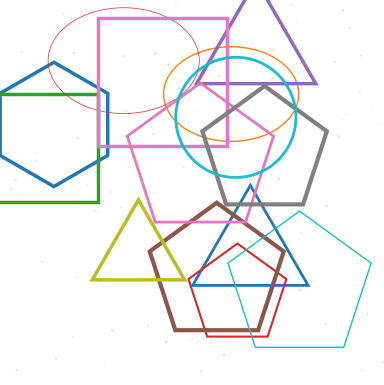[{"shape": "triangle", "thickness": 2, "radius": 0.87, "center": [0.65, 0.345]}, {"shape": "hexagon", "thickness": 2.5, "radius": 0.81, "center": [0.14, 0.677]}, {"shape": "oval", "thickness": 1, "radius": 0.88, "center": [0.6, 0.756]}, {"shape": "square", "thickness": 2.5, "radius": 0.7, "center": [0.115, 0.615]}, {"shape": "oval", "thickness": 0.5, "radius": 0.98, "center": [0.321, 0.843]}, {"shape": "pentagon", "thickness": 1.5, "radius": 0.67, "center": [0.617, 0.234]}, {"shape": "triangle", "thickness": 2.5, "radius": 0.89, "center": [0.665, 0.872]}, {"shape": "pentagon", "thickness": 3, "radius": 0.91, "center": [0.563, 0.29]}, {"shape": "pentagon", "thickness": 2, "radius": 1.0, "center": [0.521, 0.585]}, {"shape": "square", "thickness": 2.5, "radius": 0.84, "center": [0.422, 0.787]}, {"shape": "pentagon", "thickness": 3, "radius": 0.85, "center": [0.687, 0.607]}, {"shape": "triangle", "thickness": 2.5, "radius": 0.69, "center": [0.36, 0.342]}, {"shape": "circle", "thickness": 2, "radius": 0.78, "center": [0.613, 0.695]}, {"shape": "pentagon", "thickness": 1, "radius": 0.98, "center": [0.778, 0.256]}]